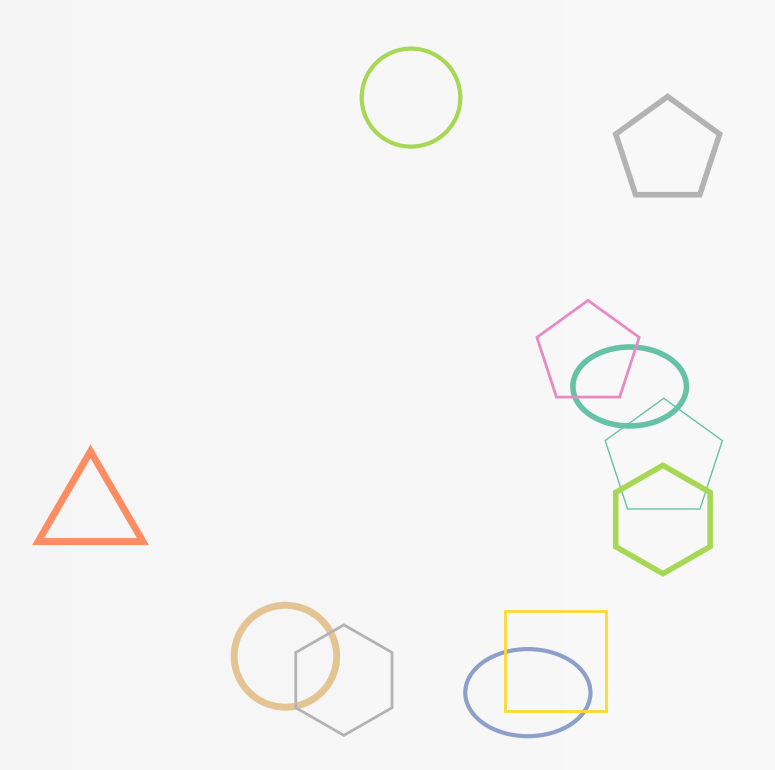[{"shape": "pentagon", "thickness": 0.5, "radius": 0.4, "center": [0.856, 0.403]}, {"shape": "oval", "thickness": 2, "radius": 0.37, "center": [0.812, 0.498]}, {"shape": "triangle", "thickness": 2.5, "radius": 0.39, "center": [0.117, 0.336]}, {"shape": "oval", "thickness": 1.5, "radius": 0.4, "center": [0.681, 0.1]}, {"shape": "pentagon", "thickness": 1, "radius": 0.35, "center": [0.759, 0.54]}, {"shape": "hexagon", "thickness": 2, "radius": 0.35, "center": [0.855, 0.325]}, {"shape": "circle", "thickness": 1.5, "radius": 0.32, "center": [0.53, 0.873]}, {"shape": "square", "thickness": 1, "radius": 0.32, "center": [0.717, 0.142]}, {"shape": "circle", "thickness": 2.5, "radius": 0.33, "center": [0.368, 0.148]}, {"shape": "hexagon", "thickness": 1, "radius": 0.36, "center": [0.444, 0.117]}, {"shape": "pentagon", "thickness": 2, "radius": 0.35, "center": [0.862, 0.804]}]